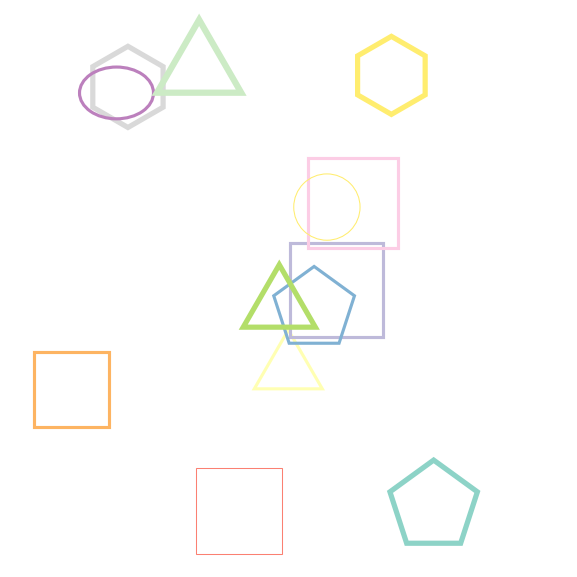[{"shape": "pentagon", "thickness": 2.5, "radius": 0.4, "center": [0.751, 0.123]}, {"shape": "triangle", "thickness": 1.5, "radius": 0.34, "center": [0.499, 0.36]}, {"shape": "square", "thickness": 1.5, "radius": 0.4, "center": [0.583, 0.497]}, {"shape": "square", "thickness": 0.5, "radius": 0.37, "center": [0.413, 0.114]}, {"shape": "pentagon", "thickness": 1.5, "radius": 0.37, "center": [0.544, 0.464]}, {"shape": "square", "thickness": 1.5, "radius": 0.32, "center": [0.123, 0.325]}, {"shape": "triangle", "thickness": 2.5, "radius": 0.36, "center": [0.484, 0.469]}, {"shape": "square", "thickness": 1.5, "radius": 0.39, "center": [0.612, 0.647]}, {"shape": "hexagon", "thickness": 2.5, "radius": 0.35, "center": [0.222, 0.849]}, {"shape": "oval", "thickness": 1.5, "radius": 0.32, "center": [0.202, 0.838]}, {"shape": "triangle", "thickness": 3, "radius": 0.42, "center": [0.345, 0.881]}, {"shape": "hexagon", "thickness": 2.5, "radius": 0.34, "center": [0.678, 0.869]}, {"shape": "circle", "thickness": 0.5, "radius": 0.29, "center": [0.566, 0.641]}]